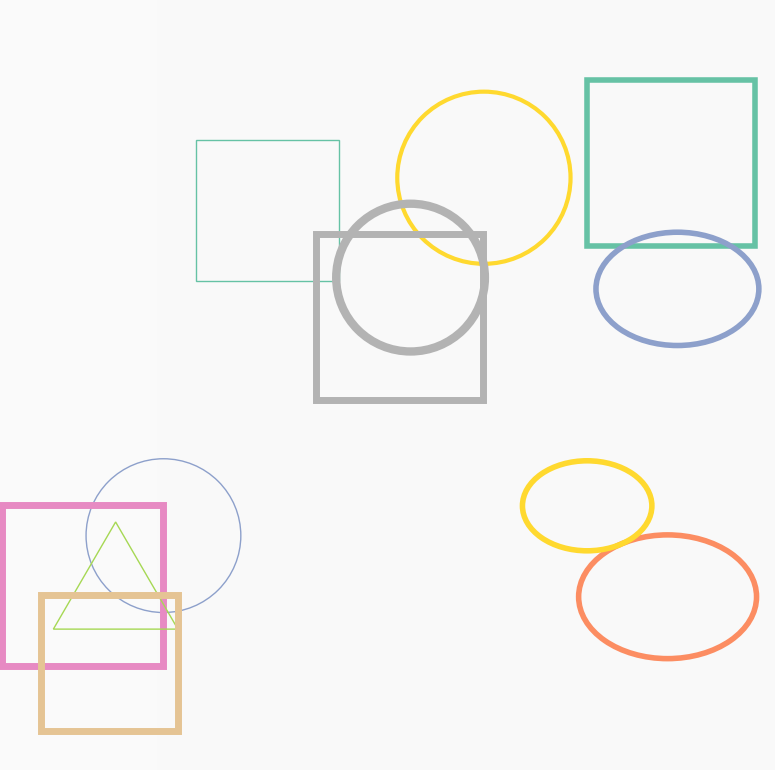[{"shape": "square", "thickness": 0.5, "radius": 0.46, "center": [0.345, 0.726]}, {"shape": "square", "thickness": 2, "radius": 0.54, "center": [0.866, 0.788]}, {"shape": "oval", "thickness": 2, "radius": 0.57, "center": [0.861, 0.225]}, {"shape": "circle", "thickness": 0.5, "radius": 0.5, "center": [0.211, 0.304]}, {"shape": "oval", "thickness": 2, "radius": 0.53, "center": [0.874, 0.625]}, {"shape": "square", "thickness": 2.5, "radius": 0.52, "center": [0.106, 0.24]}, {"shape": "triangle", "thickness": 0.5, "radius": 0.46, "center": [0.149, 0.229]}, {"shape": "circle", "thickness": 1.5, "radius": 0.56, "center": [0.624, 0.769]}, {"shape": "oval", "thickness": 2, "radius": 0.42, "center": [0.758, 0.343]}, {"shape": "square", "thickness": 2.5, "radius": 0.44, "center": [0.141, 0.139]}, {"shape": "circle", "thickness": 3, "radius": 0.48, "center": [0.53, 0.639]}, {"shape": "square", "thickness": 2.5, "radius": 0.54, "center": [0.515, 0.588]}]